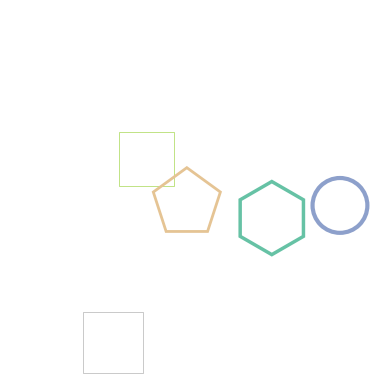[{"shape": "hexagon", "thickness": 2.5, "radius": 0.47, "center": [0.706, 0.434]}, {"shape": "circle", "thickness": 3, "radius": 0.36, "center": [0.883, 0.466]}, {"shape": "square", "thickness": 0.5, "radius": 0.35, "center": [0.38, 0.587]}, {"shape": "pentagon", "thickness": 2, "radius": 0.46, "center": [0.485, 0.473]}, {"shape": "square", "thickness": 0.5, "radius": 0.39, "center": [0.294, 0.111]}]